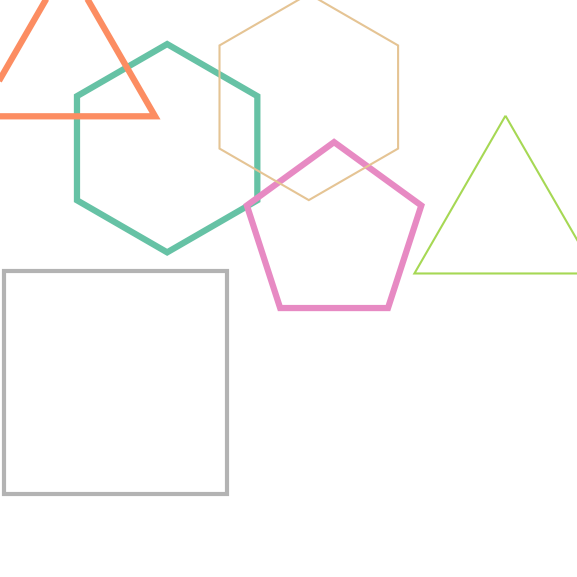[{"shape": "hexagon", "thickness": 3, "radius": 0.9, "center": [0.289, 0.742]}, {"shape": "triangle", "thickness": 3, "radius": 0.88, "center": [0.116, 0.886]}, {"shape": "pentagon", "thickness": 3, "radius": 0.79, "center": [0.578, 0.594]}, {"shape": "triangle", "thickness": 1, "radius": 0.91, "center": [0.875, 0.617]}, {"shape": "hexagon", "thickness": 1, "radius": 0.89, "center": [0.535, 0.831]}, {"shape": "square", "thickness": 2, "radius": 0.96, "center": [0.199, 0.336]}]